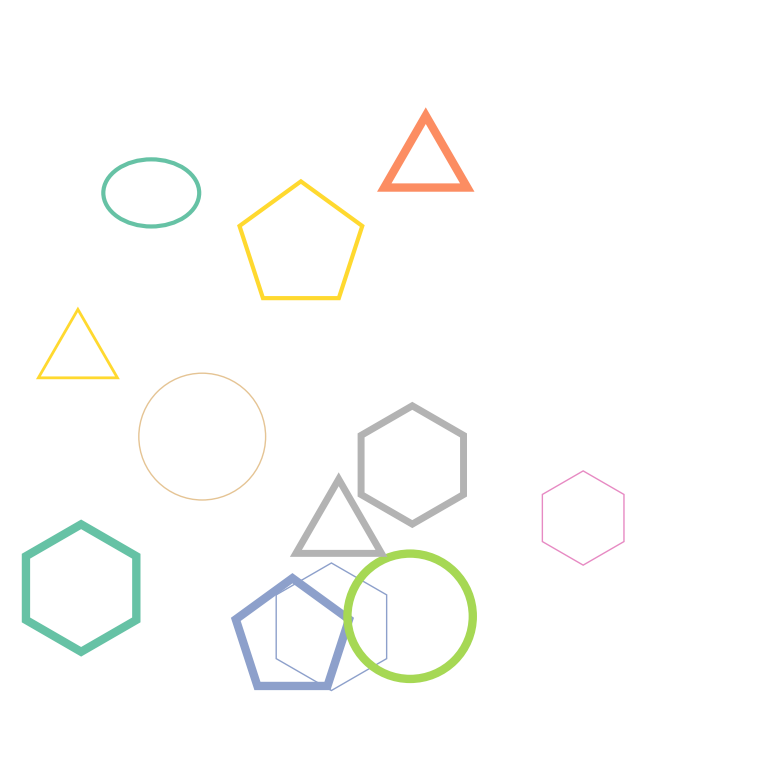[{"shape": "hexagon", "thickness": 3, "radius": 0.41, "center": [0.105, 0.236]}, {"shape": "oval", "thickness": 1.5, "radius": 0.31, "center": [0.196, 0.749]}, {"shape": "triangle", "thickness": 3, "radius": 0.31, "center": [0.553, 0.788]}, {"shape": "hexagon", "thickness": 0.5, "radius": 0.41, "center": [0.43, 0.186]}, {"shape": "pentagon", "thickness": 3, "radius": 0.39, "center": [0.38, 0.172]}, {"shape": "hexagon", "thickness": 0.5, "radius": 0.31, "center": [0.757, 0.327]}, {"shape": "circle", "thickness": 3, "radius": 0.41, "center": [0.533, 0.2]}, {"shape": "pentagon", "thickness": 1.5, "radius": 0.42, "center": [0.391, 0.681]}, {"shape": "triangle", "thickness": 1, "radius": 0.3, "center": [0.101, 0.539]}, {"shape": "circle", "thickness": 0.5, "radius": 0.41, "center": [0.263, 0.433]}, {"shape": "triangle", "thickness": 2.5, "radius": 0.32, "center": [0.44, 0.313]}, {"shape": "hexagon", "thickness": 2.5, "radius": 0.38, "center": [0.535, 0.396]}]